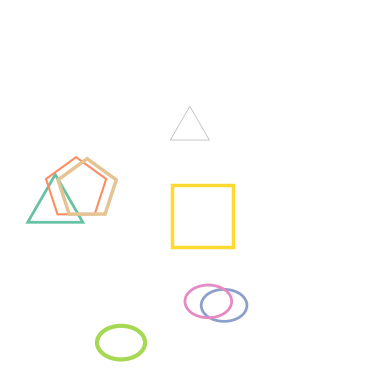[{"shape": "triangle", "thickness": 2, "radius": 0.41, "center": [0.144, 0.464]}, {"shape": "pentagon", "thickness": 1.5, "radius": 0.41, "center": [0.198, 0.51]}, {"shape": "oval", "thickness": 2, "radius": 0.3, "center": [0.582, 0.207]}, {"shape": "oval", "thickness": 2, "radius": 0.3, "center": [0.541, 0.217]}, {"shape": "oval", "thickness": 3, "radius": 0.31, "center": [0.314, 0.11]}, {"shape": "square", "thickness": 2.5, "radius": 0.4, "center": [0.525, 0.439]}, {"shape": "pentagon", "thickness": 2.5, "radius": 0.4, "center": [0.226, 0.508]}, {"shape": "triangle", "thickness": 0.5, "radius": 0.29, "center": [0.493, 0.665]}]